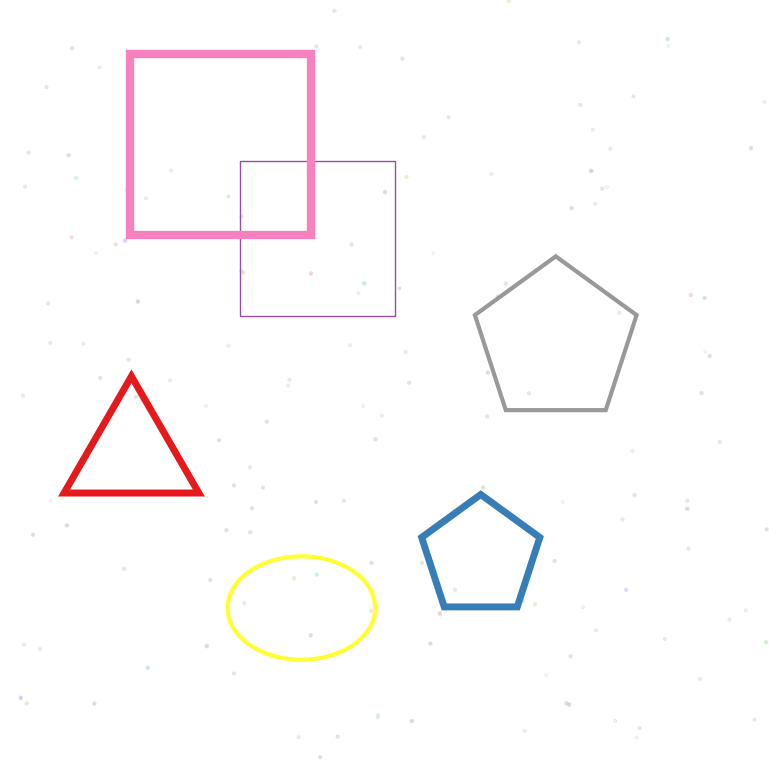[{"shape": "triangle", "thickness": 2.5, "radius": 0.51, "center": [0.171, 0.41]}, {"shape": "pentagon", "thickness": 2.5, "radius": 0.4, "center": [0.624, 0.277]}, {"shape": "square", "thickness": 0.5, "radius": 0.5, "center": [0.412, 0.69]}, {"shape": "oval", "thickness": 1.5, "radius": 0.48, "center": [0.391, 0.21]}, {"shape": "square", "thickness": 3, "radius": 0.59, "center": [0.286, 0.812]}, {"shape": "pentagon", "thickness": 1.5, "radius": 0.55, "center": [0.722, 0.557]}]